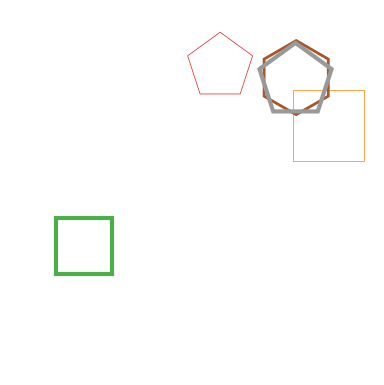[{"shape": "pentagon", "thickness": 0.5, "radius": 0.44, "center": [0.572, 0.828]}, {"shape": "square", "thickness": 3, "radius": 0.36, "center": [0.217, 0.361]}, {"shape": "square", "thickness": 0.5, "radius": 0.46, "center": [0.853, 0.674]}, {"shape": "hexagon", "thickness": 2, "radius": 0.48, "center": [0.769, 0.798]}, {"shape": "pentagon", "thickness": 3, "radius": 0.49, "center": [0.768, 0.79]}]